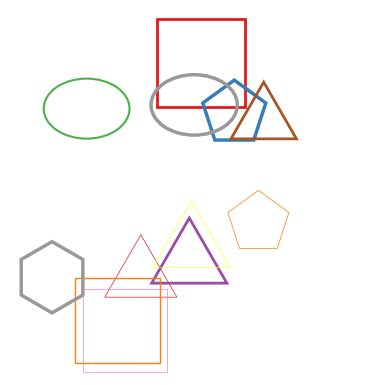[{"shape": "square", "thickness": 2, "radius": 0.57, "center": [0.522, 0.836]}, {"shape": "triangle", "thickness": 0.5, "radius": 0.54, "center": [0.366, 0.282]}, {"shape": "pentagon", "thickness": 2.5, "radius": 0.43, "center": [0.609, 0.706]}, {"shape": "oval", "thickness": 1.5, "radius": 0.56, "center": [0.225, 0.718]}, {"shape": "triangle", "thickness": 2, "radius": 0.56, "center": [0.492, 0.321]}, {"shape": "square", "thickness": 1, "radius": 0.55, "center": [0.305, 0.167]}, {"shape": "pentagon", "thickness": 0.5, "radius": 0.42, "center": [0.671, 0.422]}, {"shape": "triangle", "thickness": 0.5, "radius": 0.58, "center": [0.497, 0.362]}, {"shape": "triangle", "thickness": 2, "radius": 0.49, "center": [0.685, 0.688]}, {"shape": "square", "thickness": 0.5, "radius": 0.54, "center": [0.324, 0.142]}, {"shape": "hexagon", "thickness": 2.5, "radius": 0.46, "center": [0.135, 0.28]}, {"shape": "oval", "thickness": 2.5, "radius": 0.56, "center": [0.504, 0.728]}]